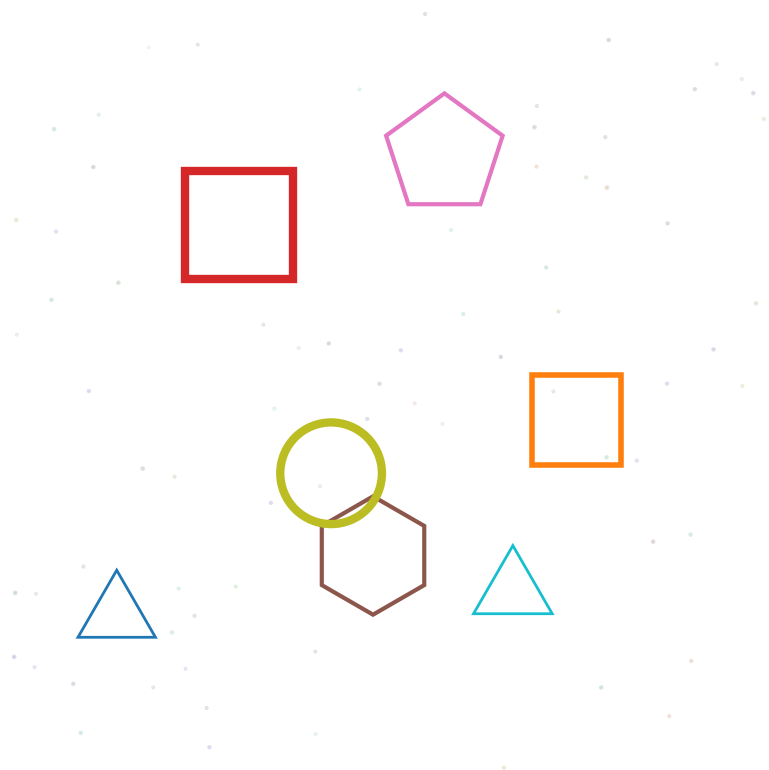[{"shape": "triangle", "thickness": 1, "radius": 0.29, "center": [0.152, 0.201]}, {"shape": "square", "thickness": 2, "radius": 0.29, "center": [0.748, 0.454]}, {"shape": "square", "thickness": 3, "radius": 0.35, "center": [0.31, 0.708]}, {"shape": "hexagon", "thickness": 1.5, "radius": 0.38, "center": [0.484, 0.279]}, {"shape": "pentagon", "thickness": 1.5, "radius": 0.4, "center": [0.577, 0.799]}, {"shape": "circle", "thickness": 3, "radius": 0.33, "center": [0.43, 0.385]}, {"shape": "triangle", "thickness": 1, "radius": 0.3, "center": [0.666, 0.232]}]